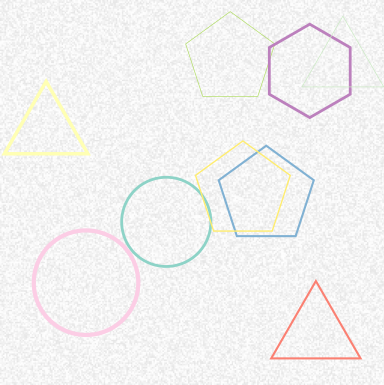[{"shape": "circle", "thickness": 2, "radius": 0.58, "center": [0.432, 0.424]}, {"shape": "triangle", "thickness": 2.5, "radius": 0.63, "center": [0.12, 0.663]}, {"shape": "triangle", "thickness": 1.5, "radius": 0.67, "center": [0.82, 0.136]}, {"shape": "pentagon", "thickness": 1.5, "radius": 0.65, "center": [0.692, 0.492]}, {"shape": "pentagon", "thickness": 0.5, "radius": 0.61, "center": [0.598, 0.848]}, {"shape": "circle", "thickness": 3, "radius": 0.68, "center": [0.223, 0.266]}, {"shape": "hexagon", "thickness": 2, "radius": 0.61, "center": [0.805, 0.816]}, {"shape": "triangle", "thickness": 0.5, "radius": 0.61, "center": [0.891, 0.836]}, {"shape": "pentagon", "thickness": 1, "radius": 0.65, "center": [0.631, 0.504]}]